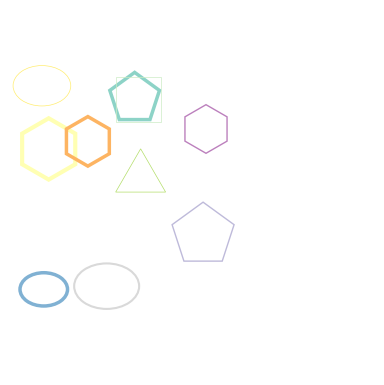[{"shape": "pentagon", "thickness": 2.5, "radius": 0.34, "center": [0.35, 0.744]}, {"shape": "hexagon", "thickness": 3, "radius": 0.4, "center": [0.127, 0.613]}, {"shape": "pentagon", "thickness": 1, "radius": 0.42, "center": [0.527, 0.39]}, {"shape": "oval", "thickness": 2.5, "radius": 0.31, "center": [0.114, 0.248]}, {"shape": "hexagon", "thickness": 2.5, "radius": 0.32, "center": [0.228, 0.633]}, {"shape": "triangle", "thickness": 0.5, "radius": 0.37, "center": [0.365, 0.539]}, {"shape": "oval", "thickness": 1.5, "radius": 0.42, "center": [0.277, 0.257]}, {"shape": "hexagon", "thickness": 1, "radius": 0.32, "center": [0.535, 0.665]}, {"shape": "square", "thickness": 0.5, "radius": 0.29, "center": [0.36, 0.741]}, {"shape": "oval", "thickness": 0.5, "radius": 0.37, "center": [0.109, 0.777]}]